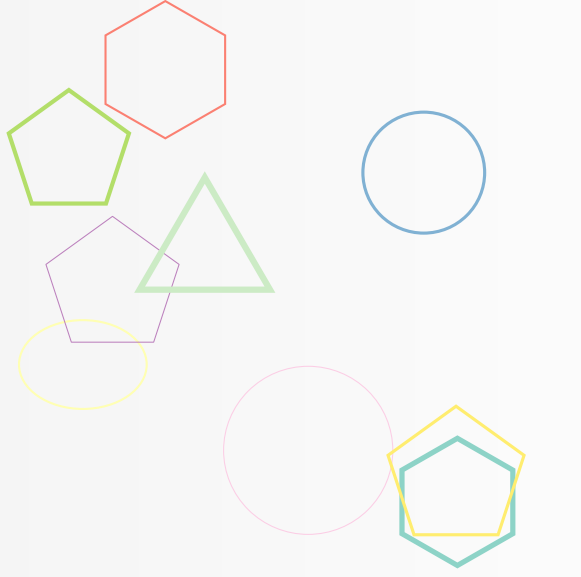[{"shape": "hexagon", "thickness": 2.5, "radius": 0.55, "center": [0.787, 0.13]}, {"shape": "oval", "thickness": 1, "radius": 0.55, "center": [0.143, 0.368]}, {"shape": "hexagon", "thickness": 1, "radius": 0.59, "center": [0.284, 0.878]}, {"shape": "circle", "thickness": 1.5, "radius": 0.52, "center": [0.729, 0.7]}, {"shape": "pentagon", "thickness": 2, "radius": 0.54, "center": [0.118, 0.735]}, {"shape": "circle", "thickness": 0.5, "radius": 0.73, "center": [0.53, 0.219]}, {"shape": "pentagon", "thickness": 0.5, "radius": 0.6, "center": [0.194, 0.504]}, {"shape": "triangle", "thickness": 3, "radius": 0.65, "center": [0.352, 0.562]}, {"shape": "pentagon", "thickness": 1.5, "radius": 0.62, "center": [0.785, 0.173]}]